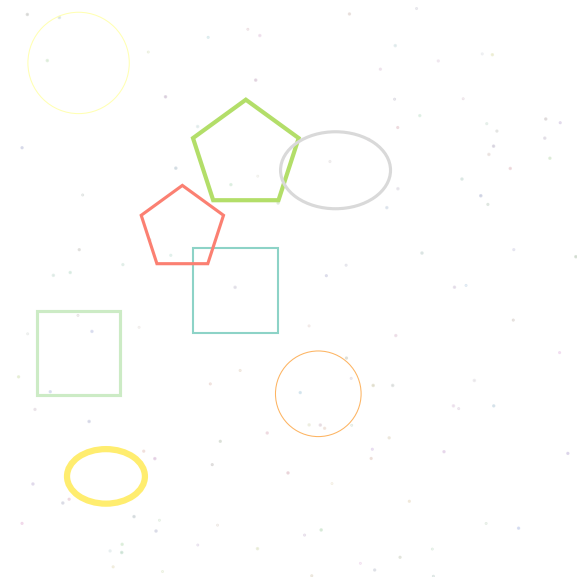[{"shape": "square", "thickness": 1, "radius": 0.37, "center": [0.408, 0.496]}, {"shape": "circle", "thickness": 0.5, "radius": 0.44, "center": [0.136, 0.89]}, {"shape": "pentagon", "thickness": 1.5, "radius": 0.37, "center": [0.316, 0.603]}, {"shape": "circle", "thickness": 0.5, "radius": 0.37, "center": [0.551, 0.317]}, {"shape": "pentagon", "thickness": 2, "radius": 0.48, "center": [0.426, 0.73]}, {"shape": "oval", "thickness": 1.5, "radius": 0.48, "center": [0.581, 0.704]}, {"shape": "square", "thickness": 1.5, "radius": 0.36, "center": [0.136, 0.388]}, {"shape": "oval", "thickness": 3, "radius": 0.34, "center": [0.183, 0.174]}]